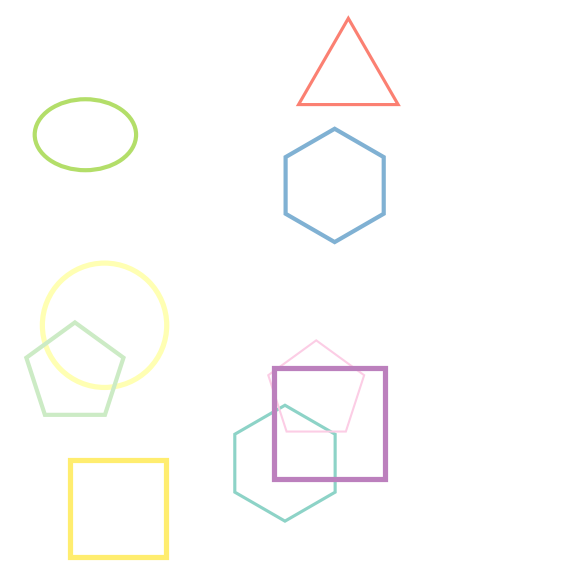[{"shape": "hexagon", "thickness": 1.5, "radius": 0.5, "center": [0.493, 0.197]}, {"shape": "circle", "thickness": 2.5, "radius": 0.54, "center": [0.181, 0.436]}, {"shape": "triangle", "thickness": 1.5, "radius": 0.5, "center": [0.603, 0.868]}, {"shape": "hexagon", "thickness": 2, "radius": 0.49, "center": [0.579, 0.678]}, {"shape": "oval", "thickness": 2, "radius": 0.44, "center": [0.148, 0.766]}, {"shape": "pentagon", "thickness": 1, "radius": 0.44, "center": [0.548, 0.322]}, {"shape": "square", "thickness": 2.5, "radius": 0.48, "center": [0.57, 0.265]}, {"shape": "pentagon", "thickness": 2, "radius": 0.44, "center": [0.13, 0.352]}, {"shape": "square", "thickness": 2.5, "radius": 0.42, "center": [0.204, 0.119]}]